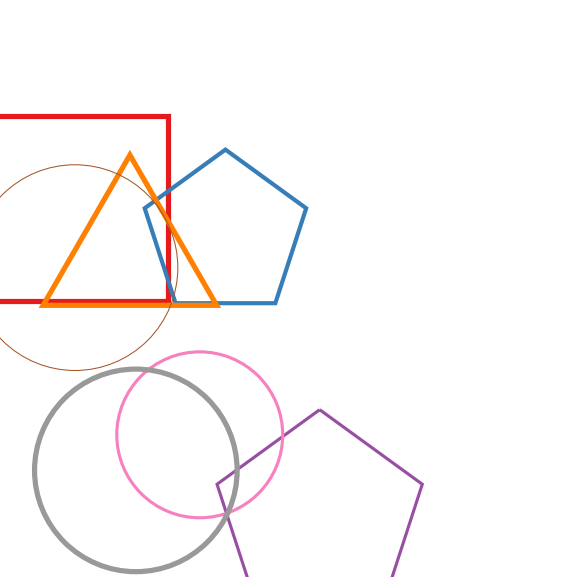[{"shape": "square", "thickness": 2.5, "radius": 0.8, "center": [0.132, 0.637]}, {"shape": "pentagon", "thickness": 2, "radius": 0.74, "center": [0.39, 0.593]}, {"shape": "pentagon", "thickness": 1.5, "radius": 0.93, "center": [0.554, 0.103]}, {"shape": "triangle", "thickness": 2.5, "radius": 0.87, "center": [0.225, 0.557]}, {"shape": "circle", "thickness": 0.5, "radius": 0.89, "center": [0.13, 0.536]}, {"shape": "circle", "thickness": 1.5, "radius": 0.72, "center": [0.346, 0.246]}, {"shape": "circle", "thickness": 2.5, "radius": 0.88, "center": [0.235, 0.185]}]